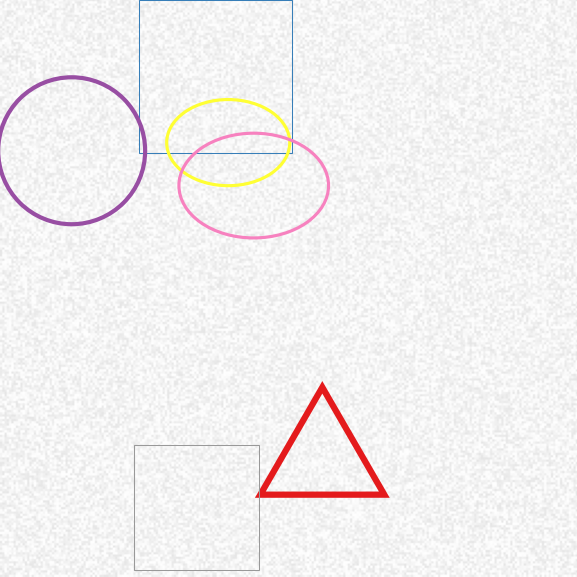[{"shape": "triangle", "thickness": 3, "radius": 0.62, "center": [0.558, 0.205]}, {"shape": "square", "thickness": 0.5, "radius": 0.66, "center": [0.373, 0.866]}, {"shape": "circle", "thickness": 2, "radius": 0.64, "center": [0.124, 0.738]}, {"shape": "oval", "thickness": 1.5, "radius": 0.53, "center": [0.395, 0.752]}, {"shape": "oval", "thickness": 1.5, "radius": 0.65, "center": [0.439, 0.678]}, {"shape": "square", "thickness": 0.5, "radius": 0.54, "center": [0.34, 0.12]}]